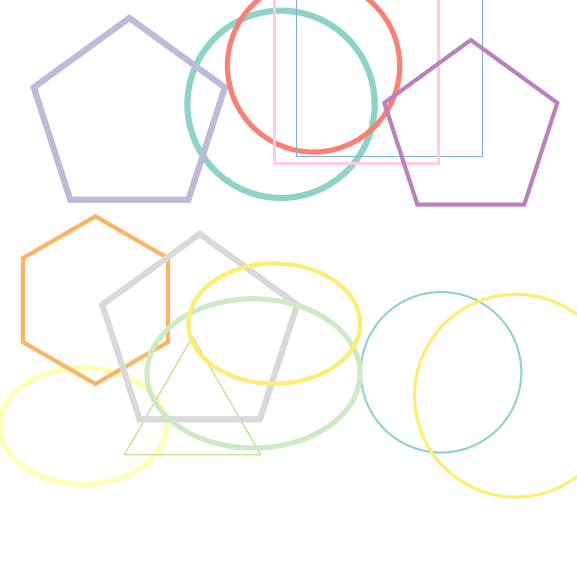[{"shape": "circle", "thickness": 1, "radius": 0.7, "center": [0.764, 0.354]}, {"shape": "circle", "thickness": 3, "radius": 0.81, "center": [0.487, 0.819]}, {"shape": "oval", "thickness": 2.5, "radius": 0.72, "center": [0.143, 0.261]}, {"shape": "pentagon", "thickness": 3, "radius": 0.87, "center": [0.224, 0.794]}, {"shape": "circle", "thickness": 2.5, "radius": 0.75, "center": [0.543, 0.885]}, {"shape": "square", "thickness": 0.5, "radius": 0.8, "center": [0.674, 0.89]}, {"shape": "hexagon", "thickness": 2, "radius": 0.73, "center": [0.165, 0.479]}, {"shape": "triangle", "thickness": 0.5, "radius": 0.68, "center": [0.333, 0.28]}, {"shape": "square", "thickness": 1.5, "radius": 0.71, "center": [0.616, 0.86]}, {"shape": "pentagon", "thickness": 3, "radius": 0.89, "center": [0.346, 0.417]}, {"shape": "pentagon", "thickness": 2, "radius": 0.79, "center": [0.815, 0.772]}, {"shape": "oval", "thickness": 2.5, "radius": 0.92, "center": [0.439, 0.353]}, {"shape": "circle", "thickness": 1.5, "radius": 0.88, "center": [0.893, 0.314]}, {"shape": "oval", "thickness": 2, "radius": 0.74, "center": [0.475, 0.439]}]